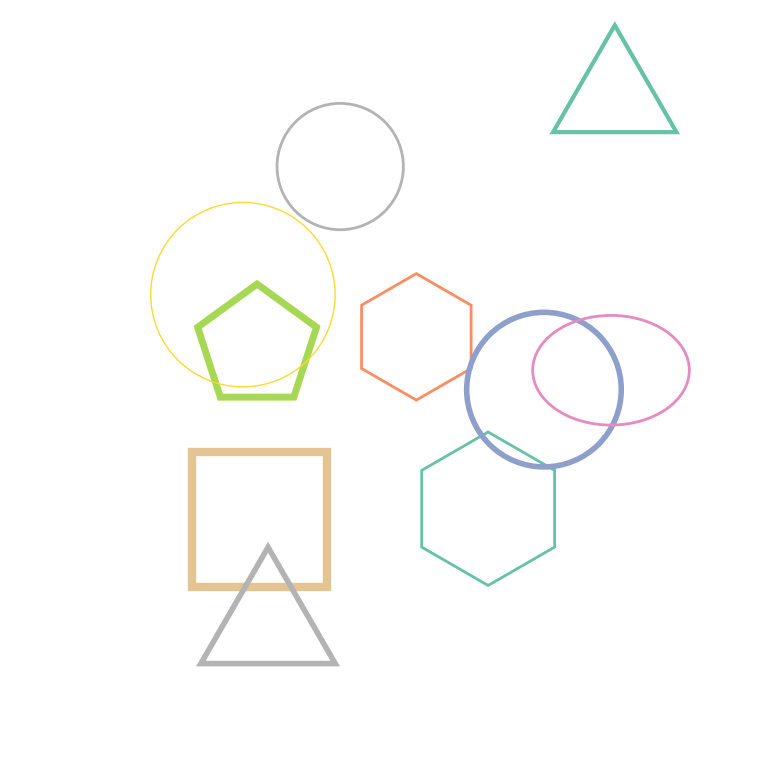[{"shape": "hexagon", "thickness": 1, "radius": 0.5, "center": [0.634, 0.339]}, {"shape": "triangle", "thickness": 1.5, "radius": 0.46, "center": [0.798, 0.875]}, {"shape": "hexagon", "thickness": 1, "radius": 0.41, "center": [0.541, 0.563]}, {"shape": "circle", "thickness": 2, "radius": 0.5, "center": [0.706, 0.494]}, {"shape": "oval", "thickness": 1, "radius": 0.51, "center": [0.794, 0.519]}, {"shape": "pentagon", "thickness": 2.5, "radius": 0.41, "center": [0.334, 0.55]}, {"shape": "circle", "thickness": 0.5, "radius": 0.6, "center": [0.315, 0.617]}, {"shape": "square", "thickness": 3, "radius": 0.44, "center": [0.337, 0.326]}, {"shape": "circle", "thickness": 1, "radius": 0.41, "center": [0.442, 0.784]}, {"shape": "triangle", "thickness": 2, "radius": 0.5, "center": [0.348, 0.189]}]